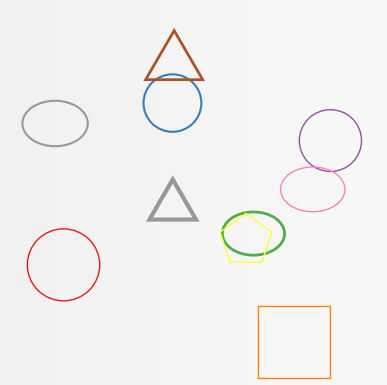[{"shape": "circle", "thickness": 1, "radius": 0.47, "center": [0.164, 0.312]}, {"shape": "circle", "thickness": 1.5, "radius": 0.37, "center": [0.445, 0.732]}, {"shape": "oval", "thickness": 2, "radius": 0.4, "center": [0.654, 0.393]}, {"shape": "circle", "thickness": 1, "radius": 0.4, "center": [0.853, 0.635]}, {"shape": "square", "thickness": 1, "radius": 0.46, "center": [0.76, 0.112]}, {"shape": "pentagon", "thickness": 1, "radius": 0.35, "center": [0.635, 0.376]}, {"shape": "triangle", "thickness": 2, "radius": 0.43, "center": [0.449, 0.836]}, {"shape": "oval", "thickness": 1, "radius": 0.42, "center": [0.807, 0.508]}, {"shape": "oval", "thickness": 1.5, "radius": 0.42, "center": [0.142, 0.679]}, {"shape": "triangle", "thickness": 3, "radius": 0.35, "center": [0.446, 0.464]}]